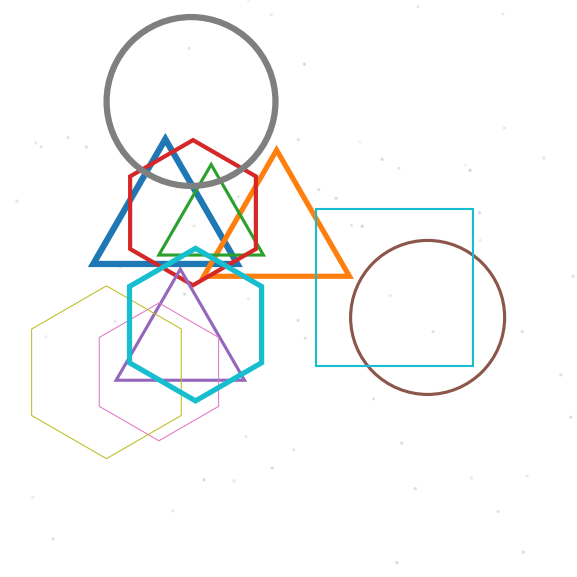[{"shape": "triangle", "thickness": 3, "radius": 0.72, "center": [0.286, 0.614]}, {"shape": "triangle", "thickness": 2.5, "radius": 0.73, "center": [0.479, 0.594]}, {"shape": "triangle", "thickness": 1.5, "radius": 0.52, "center": [0.366, 0.61]}, {"shape": "hexagon", "thickness": 2, "radius": 0.63, "center": [0.334, 0.631]}, {"shape": "triangle", "thickness": 1.5, "radius": 0.64, "center": [0.312, 0.405]}, {"shape": "circle", "thickness": 1.5, "radius": 0.67, "center": [0.74, 0.449]}, {"shape": "hexagon", "thickness": 0.5, "radius": 0.6, "center": [0.275, 0.355]}, {"shape": "circle", "thickness": 3, "radius": 0.73, "center": [0.331, 0.823]}, {"shape": "hexagon", "thickness": 0.5, "radius": 0.75, "center": [0.184, 0.355]}, {"shape": "hexagon", "thickness": 2.5, "radius": 0.66, "center": [0.339, 0.437]}, {"shape": "square", "thickness": 1, "radius": 0.68, "center": [0.684, 0.501]}]